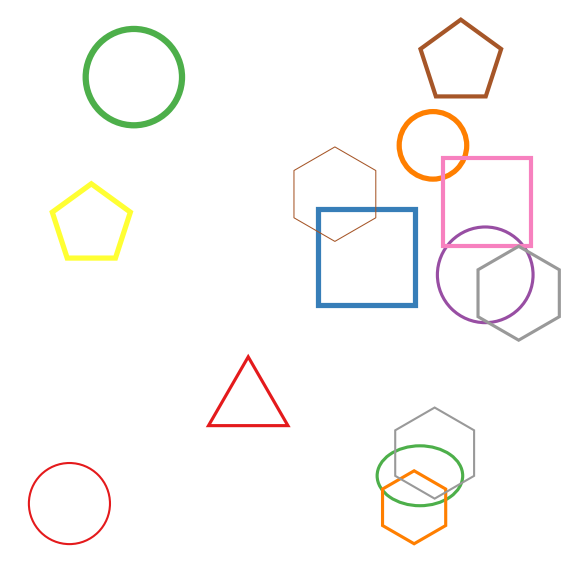[{"shape": "triangle", "thickness": 1.5, "radius": 0.4, "center": [0.43, 0.302]}, {"shape": "circle", "thickness": 1, "radius": 0.35, "center": [0.12, 0.127]}, {"shape": "square", "thickness": 2.5, "radius": 0.42, "center": [0.635, 0.554]}, {"shape": "oval", "thickness": 1.5, "radius": 0.37, "center": [0.727, 0.175]}, {"shape": "circle", "thickness": 3, "radius": 0.42, "center": [0.232, 0.866]}, {"shape": "circle", "thickness": 1.5, "radius": 0.41, "center": [0.84, 0.523]}, {"shape": "hexagon", "thickness": 1.5, "radius": 0.32, "center": [0.717, 0.121]}, {"shape": "circle", "thickness": 2.5, "radius": 0.29, "center": [0.75, 0.747]}, {"shape": "pentagon", "thickness": 2.5, "radius": 0.36, "center": [0.158, 0.61]}, {"shape": "hexagon", "thickness": 0.5, "radius": 0.41, "center": [0.58, 0.663]}, {"shape": "pentagon", "thickness": 2, "radius": 0.37, "center": [0.798, 0.892]}, {"shape": "square", "thickness": 2, "radius": 0.38, "center": [0.843, 0.65]}, {"shape": "hexagon", "thickness": 1.5, "radius": 0.41, "center": [0.898, 0.491]}, {"shape": "hexagon", "thickness": 1, "radius": 0.39, "center": [0.753, 0.215]}]